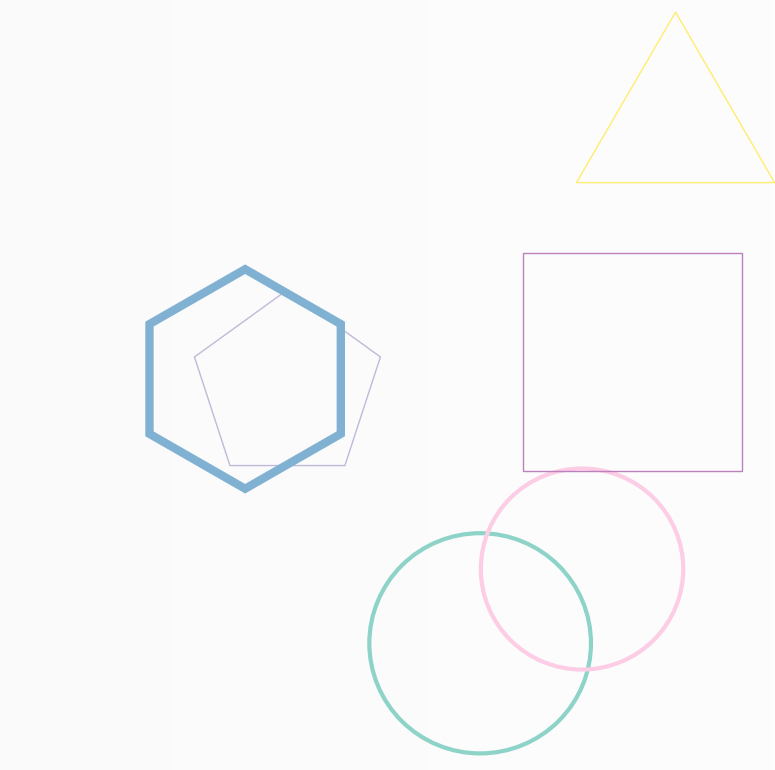[{"shape": "circle", "thickness": 1.5, "radius": 0.71, "center": [0.62, 0.165]}, {"shape": "pentagon", "thickness": 0.5, "radius": 0.63, "center": [0.371, 0.497]}, {"shape": "hexagon", "thickness": 3, "radius": 0.71, "center": [0.316, 0.508]}, {"shape": "circle", "thickness": 1.5, "radius": 0.65, "center": [0.751, 0.261]}, {"shape": "square", "thickness": 0.5, "radius": 0.71, "center": [0.816, 0.53]}, {"shape": "triangle", "thickness": 0.5, "radius": 0.74, "center": [0.872, 0.837]}]